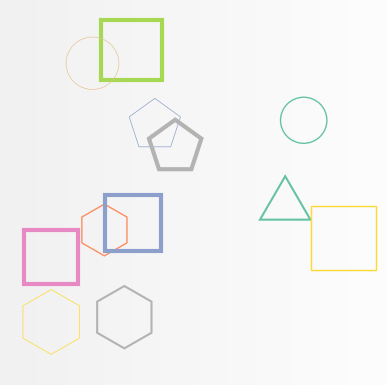[{"shape": "circle", "thickness": 1, "radius": 0.3, "center": [0.784, 0.688]}, {"shape": "triangle", "thickness": 1.5, "radius": 0.38, "center": [0.736, 0.467]}, {"shape": "hexagon", "thickness": 1, "radius": 0.34, "center": [0.269, 0.403]}, {"shape": "square", "thickness": 3, "radius": 0.36, "center": [0.343, 0.42]}, {"shape": "pentagon", "thickness": 0.5, "radius": 0.35, "center": [0.4, 0.675]}, {"shape": "square", "thickness": 3, "radius": 0.35, "center": [0.132, 0.333]}, {"shape": "square", "thickness": 3, "radius": 0.39, "center": [0.339, 0.87]}, {"shape": "square", "thickness": 1, "radius": 0.42, "center": [0.886, 0.383]}, {"shape": "hexagon", "thickness": 0.5, "radius": 0.42, "center": [0.132, 0.164]}, {"shape": "circle", "thickness": 0.5, "radius": 0.34, "center": [0.239, 0.836]}, {"shape": "pentagon", "thickness": 3, "radius": 0.36, "center": [0.452, 0.618]}, {"shape": "hexagon", "thickness": 1.5, "radius": 0.4, "center": [0.321, 0.176]}]